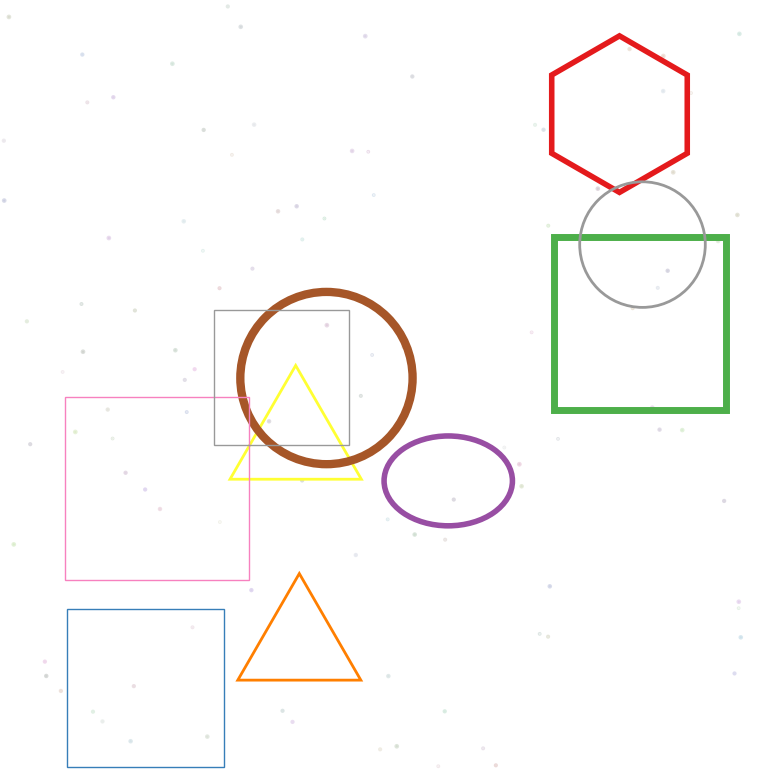[{"shape": "hexagon", "thickness": 2, "radius": 0.51, "center": [0.805, 0.852]}, {"shape": "square", "thickness": 0.5, "radius": 0.51, "center": [0.189, 0.106]}, {"shape": "square", "thickness": 2.5, "radius": 0.56, "center": [0.831, 0.58]}, {"shape": "oval", "thickness": 2, "radius": 0.42, "center": [0.582, 0.375]}, {"shape": "triangle", "thickness": 1, "radius": 0.46, "center": [0.389, 0.163]}, {"shape": "triangle", "thickness": 1, "radius": 0.49, "center": [0.384, 0.427]}, {"shape": "circle", "thickness": 3, "radius": 0.56, "center": [0.424, 0.509]}, {"shape": "square", "thickness": 0.5, "radius": 0.59, "center": [0.204, 0.365]}, {"shape": "circle", "thickness": 1, "radius": 0.41, "center": [0.834, 0.682]}, {"shape": "square", "thickness": 0.5, "radius": 0.44, "center": [0.366, 0.51]}]